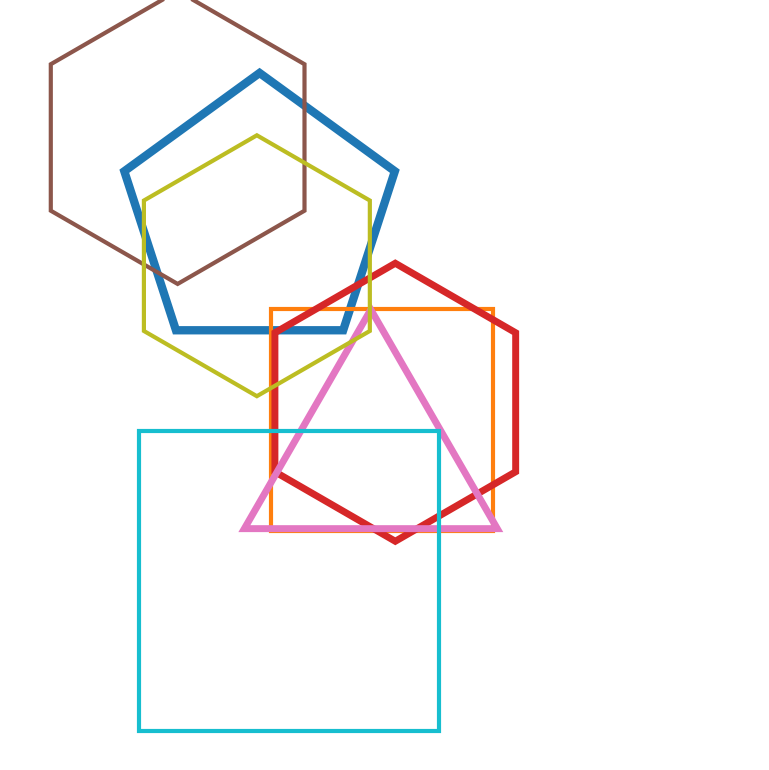[{"shape": "pentagon", "thickness": 3, "radius": 0.92, "center": [0.337, 0.721]}, {"shape": "square", "thickness": 1.5, "radius": 0.72, "center": [0.496, 0.455]}, {"shape": "hexagon", "thickness": 2.5, "radius": 0.9, "center": [0.513, 0.478]}, {"shape": "hexagon", "thickness": 1.5, "radius": 0.95, "center": [0.231, 0.821]}, {"shape": "triangle", "thickness": 2.5, "radius": 0.95, "center": [0.482, 0.408]}, {"shape": "hexagon", "thickness": 1.5, "radius": 0.85, "center": [0.334, 0.655]}, {"shape": "square", "thickness": 1.5, "radius": 0.97, "center": [0.375, 0.245]}]